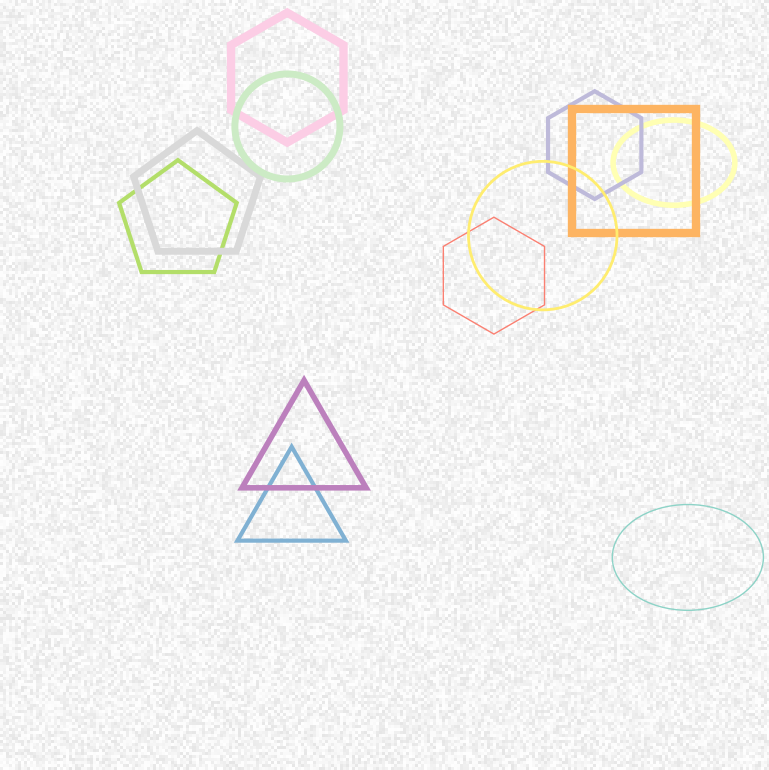[{"shape": "oval", "thickness": 0.5, "radius": 0.49, "center": [0.893, 0.276]}, {"shape": "oval", "thickness": 2, "radius": 0.4, "center": [0.875, 0.789]}, {"shape": "hexagon", "thickness": 1.5, "radius": 0.35, "center": [0.772, 0.812]}, {"shape": "hexagon", "thickness": 0.5, "radius": 0.38, "center": [0.641, 0.642]}, {"shape": "triangle", "thickness": 1.5, "radius": 0.41, "center": [0.379, 0.339]}, {"shape": "square", "thickness": 3, "radius": 0.4, "center": [0.823, 0.778]}, {"shape": "pentagon", "thickness": 1.5, "radius": 0.4, "center": [0.231, 0.712]}, {"shape": "hexagon", "thickness": 3, "radius": 0.42, "center": [0.373, 0.899]}, {"shape": "pentagon", "thickness": 2.5, "radius": 0.43, "center": [0.256, 0.744]}, {"shape": "triangle", "thickness": 2, "radius": 0.47, "center": [0.395, 0.413]}, {"shape": "circle", "thickness": 2.5, "radius": 0.34, "center": [0.373, 0.836]}, {"shape": "circle", "thickness": 1, "radius": 0.48, "center": [0.705, 0.694]}]